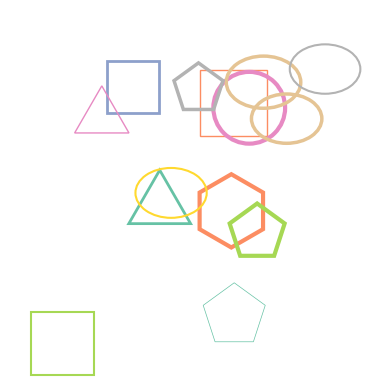[{"shape": "triangle", "thickness": 2, "radius": 0.46, "center": [0.415, 0.465]}, {"shape": "pentagon", "thickness": 0.5, "radius": 0.42, "center": [0.608, 0.181]}, {"shape": "square", "thickness": 1, "radius": 0.43, "center": [0.606, 0.733]}, {"shape": "hexagon", "thickness": 3, "radius": 0.48, "center": [0.601, 0.452]}, {"shape": "square", "thickness": 2, "radius": 0.34, "center": [0.346, 0.775]}, {"shape": "triangle", "thickness": 1, "radius": 0.41, "center": [0.264, 0.695]}, {"shape": "circle", "thickness": 3, "radius": 0.47, "center": [0.647, 0.72]}, {"shape": "pentagon", "thickness": 3, "radius": 0.38, "center": [0.668, 0.396]}, {"shape": "square", "thickness": 1.5, "radius": 0.41, "center": [0.161, 0.109]}, {"shape": "oval", "thickness": 1.5, "radius": 0.46, "center": [0.444, 0.499]}, {"shape": "oval", "thickness": 2.5, "radius": 0.46, "center": [0.745, 0.692]}, {"shape": "oval", "thickness": 2.5, "radius": 0.48, "center": [0.684, 0.787]}, {"shape": "oval", "thickness": 1.5, "radius": 0.46, "center": [0.844, 0.821]}, {"shape": "pentagon", "thickness": 2.5, "radius": 0.33, "center": [0.516, 0.77]}]